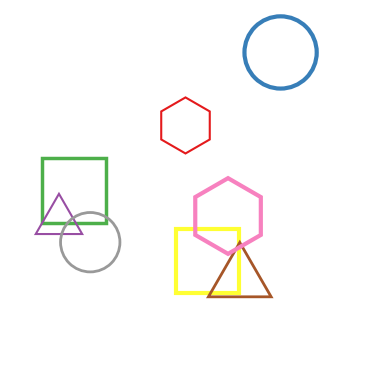[{"shape": "hexagon", "thickness": 1.5, "radius": 0.36, "center": [0.482, 0.674]}, {"shape": "circle", "thickness": 3, "radius": 0.47, "center": [0.729, 0.864]}, {"shape": "square", "thickness": 2.5, "radius": 0.42, "center": [0.192, 0.506]}, {"shape": "triangle", "thickness": 1.5, "radius": 0.35, "center": [0.153, 0.427]}, {"shape": "square", "thickness": 3, "radius": 0.41, "center": [0.539, 0.323]}, {"shape": "triangle", "thickness": 2, "radius": 0.47, "center": [0.623, 0.276]}, {"shape": "hexagon", "thickness": 3, "radius": 0.49, "center": [0.592, 0.439]}, {"shape": "circle", "thickness": 2, "radius": 0.39, "center": [0.234, 0.371]}]